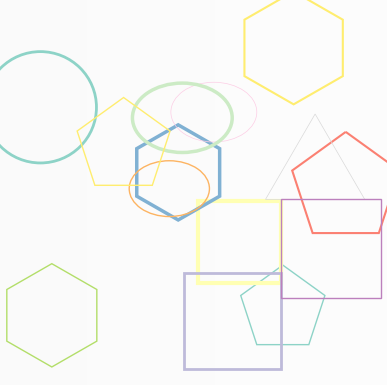[{"shape": "pentagon", "thickness": 1, "radius": 0.57, "center": [0.73, 0.197]}, {"shape": "circle", "thickness": 2, "radius": 0.72, "center": [0.104, 0.721]}, {"shape": "square", "thickness": 3, "radius": 0.53, "center": [0.617, 0.372]}, {"shape": "square", "thickness": 2, "radius": 0.62, "center": [0.6, 0.166]}, {"shape": "pentagon", "thickness": 1.5, "radius": 0.73, "center": [0.892, 0.512]}, {"shape": "hexagon", "thickness": 2.5, "radius": 0.62, "center": [0.46, 0.552]}, {"shape": "oval", "thickness": 1, "radius": 0.52, "center": [0.437, 0.51]}, {"shape": "hexagon", "thickness": 1, "radius": 0.67, "center": [0.134, 0.181]}, {"shape": "oval", "thickness": 0.5, "radius": 0.55, "center": [0.552, 0.709]}, {"shape": "triangle", "thickness": 0.5, "radius": 0.74, "center": [0.813, 0.556]}, {"shape": "square", "thickness": 1, "radius": 0.64, "center": [0.855, 0.355]}, {"shape": "oval", "thickness": 2.5, "radius": 0.64, "center": [0.47, 0.694]}, {"shape": "pentagon", "thickness": 1, "radius": 0.63, "center": [0.319, 0.621]}, {"shape": "hexagon", "thickness": 1.5, "radius": 0.73, "center": [0.758, 0.876]}]